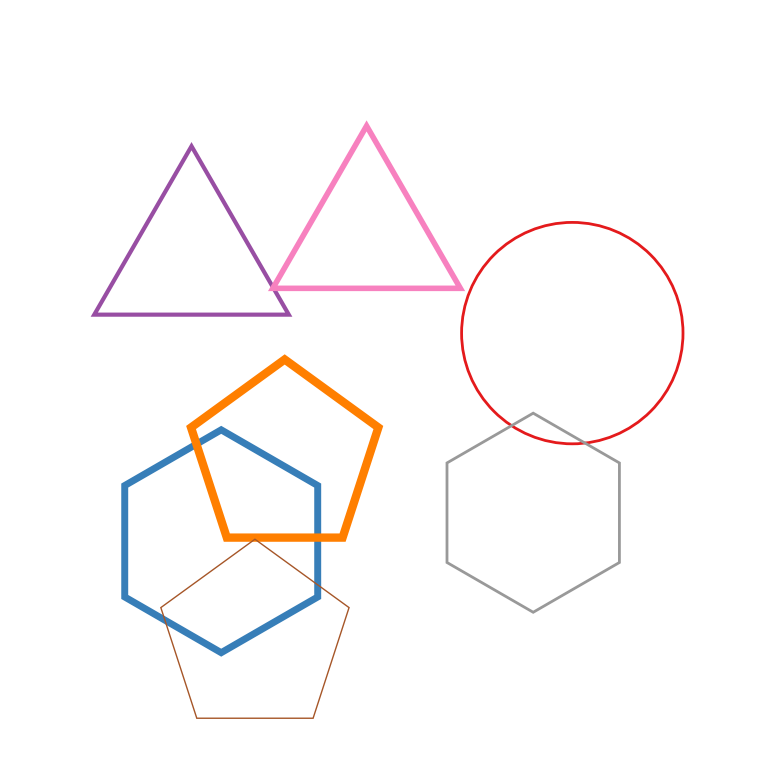[{"shape": "circle", "thickness": 1, "radius": 0.72, "center": [0.743, 0.567]}, {"shape": "hexagon", "thickness": 2.5, "radius": 0.72, "center": [0.287, 0.297]}, {"shape": "triangle", "thickness": 1.5, "radius": 0.73, "center": [0.249, 0.664]}, {"shape": "pentagon", "thickness": 3, "radius": 0.64, "center": [0.37, 0.405]}, {"shape": "pentagon", "thickness": 0.5, "radius": 0.64, "center": [0.331, 0.171]}, {"shape": "triangle", "thickness": 2, "radius": 0.7, "center": [0.476, 0.696]}, {"shape": "hexagon", "thickness": 1, "radius": 0.65, "center": [0.692, 0.334]}]